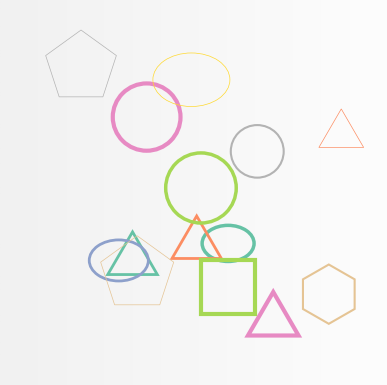[{"shape": "oval", "thickness": 2.5, "radius": 0.34, "center": [0.589, 0.368]}, {"shape": "triangle", "thickness": 2, "radius": 0.37, "center": [0.342, 0.324]}, {"shape": "triangle", "thickness": 0.5, "radius": 0.33, "center": [0.881, 0.65]}, {"shape": "triangle", "thickness": 2, "radius": 0.37, "center": [0.508, 0.365]}, {"shape": "oval", "thickness": 2, "radius": 0.38, "center": [0.307, 0.324]}, {"shape": "triangle", "thickness": 3, "radius": 0.38, "center": [0.705, 0.166]}, {"shape": "circle", "thickness": 3, "radius": 0.44, "center": [0.378, 0.696]}, {"shape": "circle", "thickness": 2.5, "radius": 0.46, "center": [0.519, 0.512]}, {"shape": "square", "thickness": 3, "radius": 0.35, "center": [0.589, 0.254]}, {"shape": "oval", "thickness": 0.5, "radius": 0.5, "center": [0.494, 0.793]}, {"shape": "hexagon", "thickness": 1.5, "radius": 0.39, "center": [0.849, 0.236]}, {"shape": "pentagon", "thickness": 0.5, "radius": 0.5, "center": [0.354, 0.288]}, {"shape": "pentagon", "thickness": 0.5, "radius": 0.48, "center": [0.209, 0.826]}, {"shape": "circle", "thickness": 1.5, "radius": 0.34, "center": [0.664, 0.607]}]